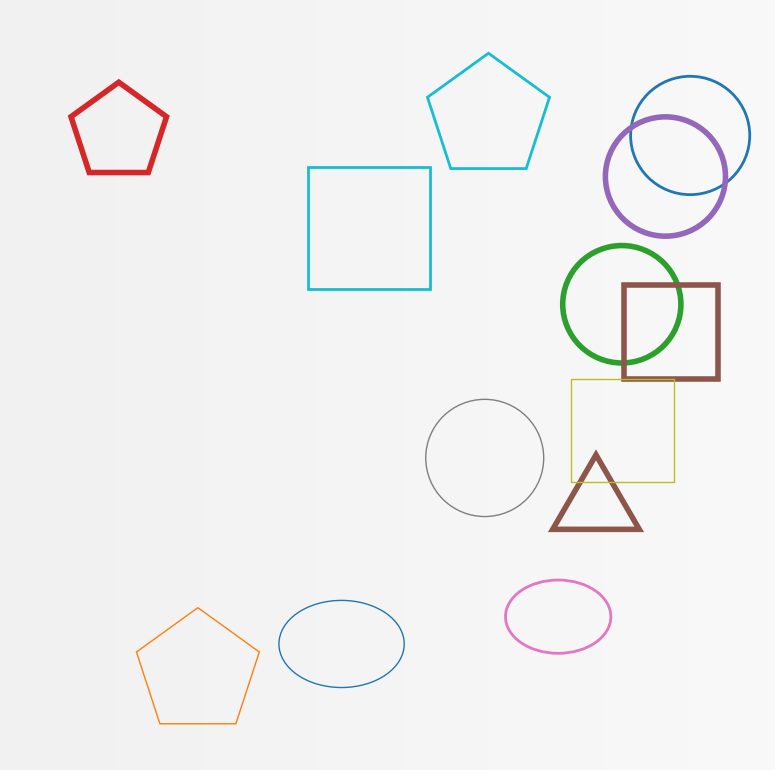[{"shape": "circle", "thickness": 1, "radius": 0.38, "center": [0.891, 0.824]}, {"shape": "oval", "thickness": 0.5, "radius": 0.4, "center": [0.441, 0.164]}, {"shape": "pentagon", "thickness": 0.5, "radius": 0.42, "center": [0.255, 0.127]}, {"shape": "circle", "thickness": 2, "radius": 0.38, "center": [0.802, 0.605]}, {"shape": "pentagon", "thickness": 2, "radius": 0.32, "center": [0.153, 0.828]}, {"shape": "circle", "thickness": 2, "radius": 0.39, "center": [0.859, 0.771]}, {"shape": "square", "thickness": 2, "radius": 0.3, "center": [0.866, 0.568]}, {"shape": "triangle", "thickness": 2, "radius": 0.32, "center": [0.769, 0.345]}, {"shape": "oval", "thickness": 1, "radius": 0.34, "center": [0.72, 0.199]}, {"shape": "circle", "thickness": 0.5, "radius": 0.38, "center": [0.625, 0.405]}, {"shape": "square", "thickness": 0.5, "radius": 0.33, "center": [0.803, 0.441]}, {"shape": "pentagon", "thickness": 1, "radius": 0.41, "center": [0.63, 0.848]}, {"shape": "square", "thickness": 1, "radius": 0.4, "center": [0.476, 0.703]}]